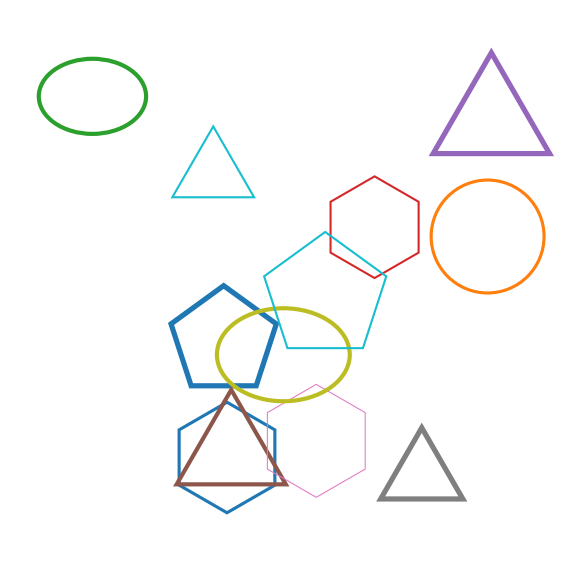[{"shape": "pentagon", "thickness": 2.5, "radius": 0.48, "center": [0.387, 0.409]}, {"shape": "hexagon", "thickness": 1.5, "radius": 0.48, "center": [0.393, 0.207]}, {"shape": "circle", "thickness": 1.5, "radius": 0.49, "center": [0.844, 0.59]}, {"shape": "oval", "thickness": 2, "radius": 0.46, "center": [0.16, 0.832]}, {"shape": "hexagon", "thickness": 1, "radius": 0.44, "center": [0.649, 0.606]}, {"shape": "triangle", "thickness": 2.5, "radius": 0.58, "center": [0.851, 0.791]}, {"shape": "triangle", "thickness": 2, "radius": 0.55, "center": [0.4, 0.215]}, {"shape": "hexagon", "thickness": 0.5, "radius": 0.49, "center": [0.548, 0.236]}, {"shape": "triangle", "thickness": 2.5, "radius": 0.41, "center": [0.73, 0.176]}, {"shape": "oval", "thickness": 2, "radius": 0.58, "center": [0.491, 0.385]}, {"shape": "triangle", "thickness": 1, "radius": 0.41, "center": [0.369, 0.698]}, {"shape": "pentagon", "thickness": 1, "radius": 0.56, "center": [0.563, 0.486]}]